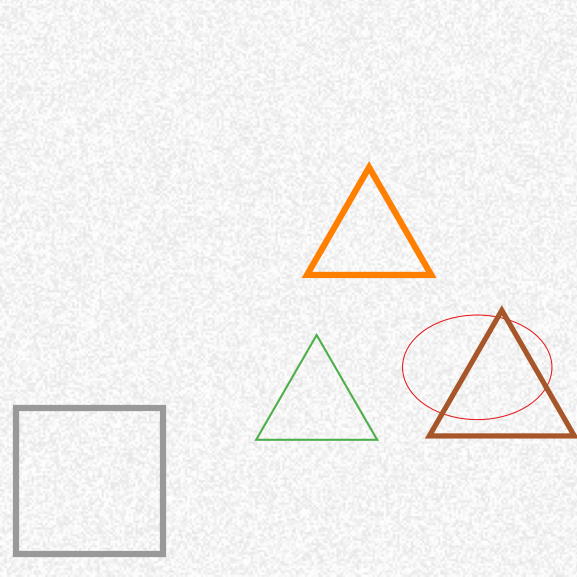[{"shape": "oval", "thickness": 0.5, "radius": 0.65, "center": [0.826, 0.363]}, {"shape": "triangle", "thickness": 1, "radius": 0.6, "center": [0.548, 0.298]}, {"shape": "triangle", "thickness": 3, "radius": 0.62, "center": [0.639, 0.585]}, {"shape": "triangle", "thickness": 2.5, "radius": 0.72, "center": [0.869, 0.317]}, {"shape": "square", "thickness": 3, "radius": 0.63, "center": [0.155, 0.166]}]